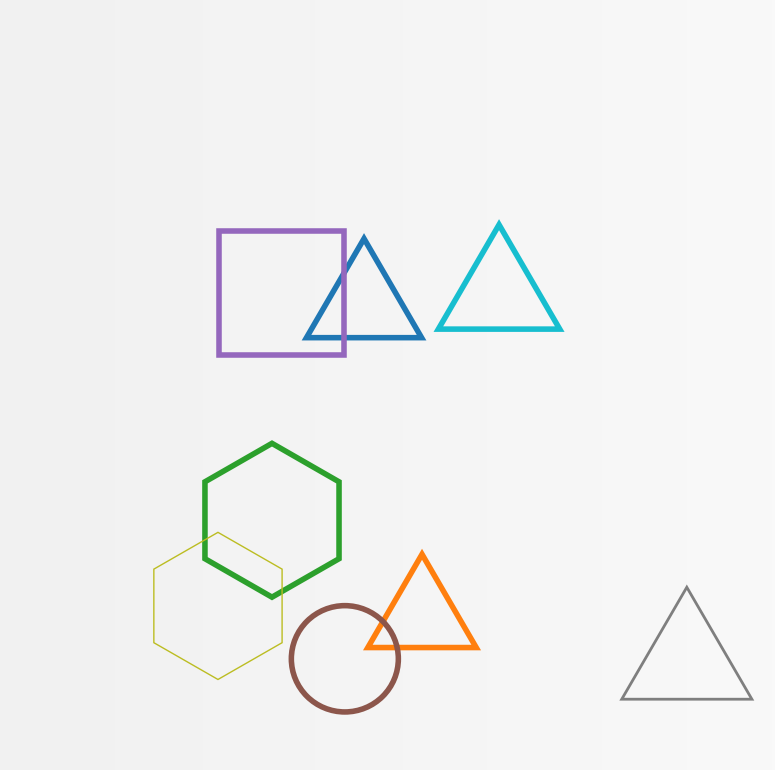[{"shape": "triangle", "thickness": 2, "radius": 0.43, "center": [0.47, 0.604]}, {"shape": "triangle", "thickness": 2, "radius": 0.4, "center": [0.545, 0.199]}, {"shape": "hexagon", "thickness": 2, "radius": 0.5, "center": [0.351, 0.324]}, {"shape": "square", "thickness": 2, "radius": 0.4, "center": [0.363, 0.62]}, {"shape": "circle", "thickness": 2, "radius": 0.35, "center": [0.445, 0.144]}, {"shape": "triangle", "thickness": 1, "radius": 0.48, "center": [0.886, 0.14]}, {"shape": "hexagon", "thickness": 0.5, "radius": 0.48, "center": [0.281, 0.213]}, {"shape": "triangle", "thickness": 2, "radius": 0.45, "center": [0.644, 0.618]}]